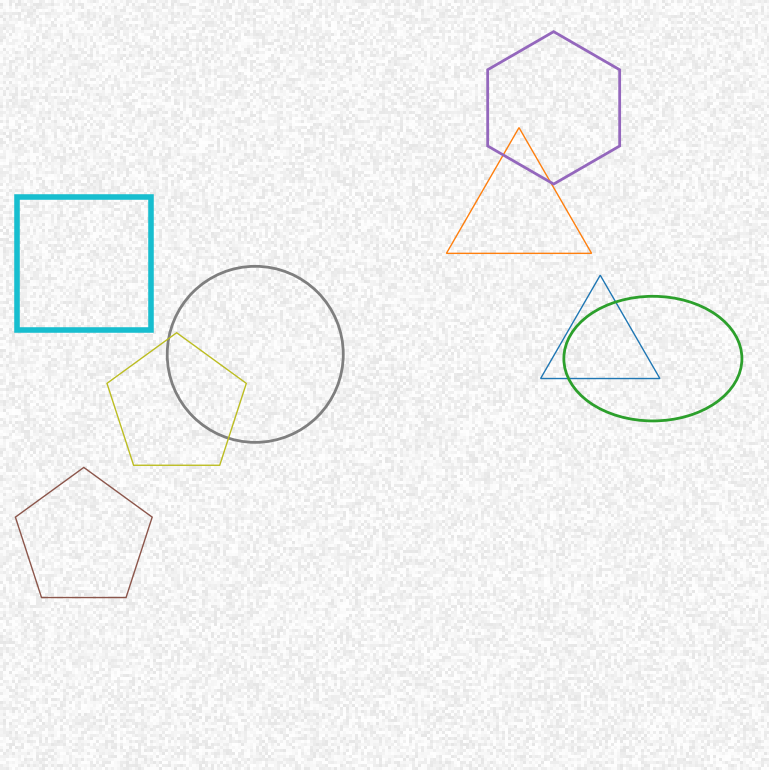[{"shape": "triangle", "thickness": 0.5, "radius": 0.45, "center": [0.78, 0.553]}, {"shape": "triangle", "thickness": 0.5, "radius": 0.54, "center": [0.674, 0.725]}, {"shape": "oval", "thickness": 1, "radius": 0.58, "center": [0.848, 0.534]}, {"shape": "hexagon", "thickness": 1, "radius": 0.49, "center": [0.719, 0.86]}, {"shape": "pentagon", "thickness": 0.5, "radius": 0.47, "center": [0.109, 0.3]}, {"shape": "circle", "thickness": 1, "radius": 0.57, "center": [0.331, 0.54]}, {"shape": "pentagon", "thickness": 0.5, "radius": 0.48, "center": [0.229, 0.473]}, {"shape": "square", "thickness": 2, "radius": 0.43, "center": [0.109, 0.658]}]